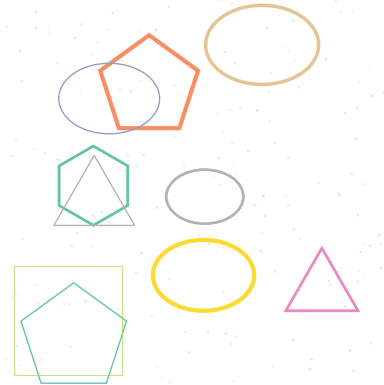[{"shape": "pentagon", "thickness": 1, "radius": 0.72, "center": [0.192, 0.121]}, {"shape": "hexagon", "thickness": 2, "radius": 0.51, "center": [0.243, 0.518]}, {"shape": "pentagon", "thickness": 3, "radius": 0.67, "center": [0.387, 0.775]}, {"shape": "oval", "thickness": 1, "radius": 0.65, "center": [0.284, 0.744]}, {"shape": "triangle", "thickness": 2, "radius": 0.54, "center": [0.836, 0.247]}, {"shape": "square", "thickness": 0.5, "radius": 0.7, "center": [0.177, 0.168]}, {"shape": "oval", "thickness": 3, "radius": 0.66, "center": [0.529, 0.285]}, {"shape": "oval", "thickness": 2.5, "radius": 0.73, "center": [0.681, 0.883]}, {"shape": "oval", "thickness": 2, "radius": 0.5, "center": [0.532, 0.489]}, {"shape": "triangle", "thickness": 1, "radius": 0.61, "center": [0.245, 0.475]}]